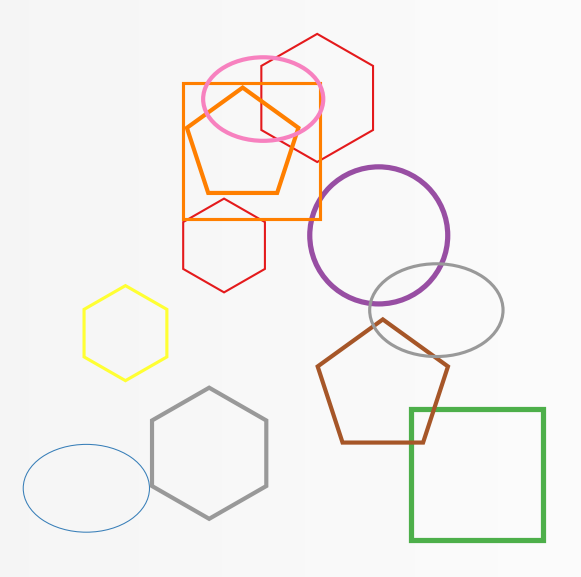[{"shape": "hexagon", "thickness": 1, "radius": 0.55, "center": [0.546, 0.83]}, {"shape": "hexagon", "thickness": 1, "radius": 0.41, "center": [0.385, 0.574]}, {"shape": "oval", "thickness": 0.5, "radius": 0.54, "center": [0.149, 0.154]}, {"shape": "square", "thickness": 2.5, "radius": 0.57, "center": [0.821, 0.177]}, {"shape": "circle", "thickness": 2.5, "radius": 0.59, "center": [0.652, 0.592]}, {"shape": "square", "thickness": 1.5, "radius": 0.59, "center": [0.433, 0.738]}, {"shape": "pentagon", "thickness": 2, "radius": 0.5, "center": [0.417, 0.747]}, {"shape": "hexagon", "thickness": 1.5, "radius": 0.41, "center": [0.216, 0.422]}, {"shape": "pentagon", "thickness": 2, "radius": 0.59, "center": [0.659, 0.328]}, {"shape": "oval", "thickness": 2, "radius": 0.52, "center": [0.453, 0.828]}, {"shape": "oval", "thickness": 1.5, "radius": 0.57, "center": [0.751, 0.462]}, {"shape": "hexagon", "thickness": 2, "radius": 0.57, "center": [0.36, 0.214]}]